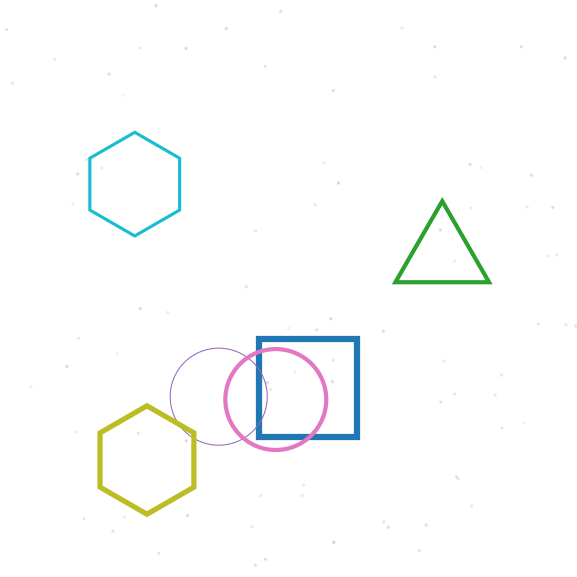[{"shape": "square", "thickness": 3, "radius": 0.43, "center": [0.533, 0.328]}, {"shape": "triangle", "thickness": 2, "radius": 0.47, "center": [0.766, 0.557]}, {"shape": "circle", "thickness": 0.5, "radius": 0.42, "center": [0.379, 0.312]}, {"shape": "circle", "thickness": 2, "radius": 0.44, "center": [0.478, 0.307]}, {"shape": "hexagon", "thickness": 2.5, "radius": 0.47, "center": [0.254, 0.203]}, {"shape": "hexagon", "thickness": 1.5, "radius": 0.45, "center": [0.233, 0.68]}]